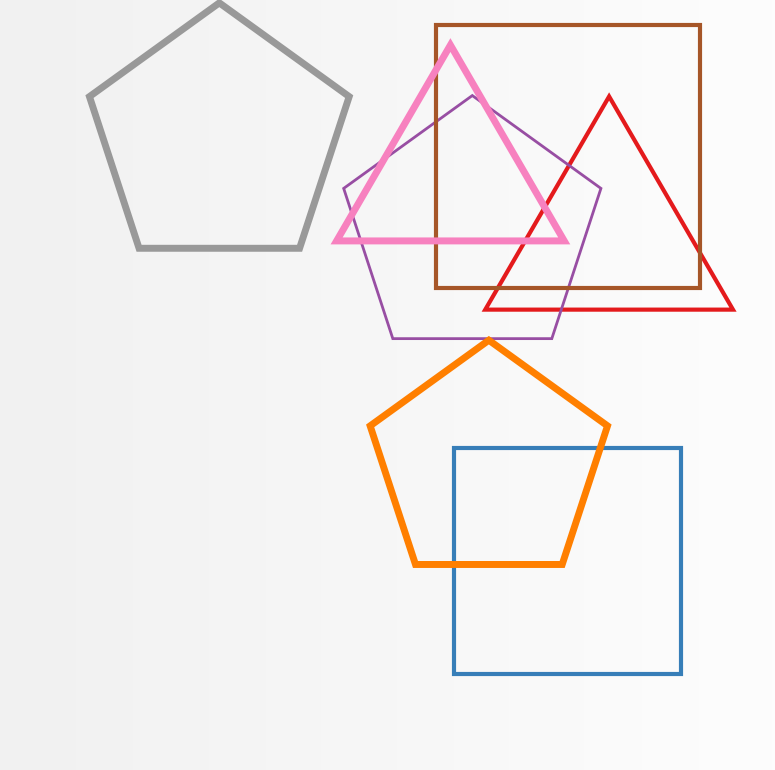[{"shape": "triangle", "thickness": 1.5, "radius": 0.92, "center": [0.786, 0.69]}, {"shape": "square", "thickness": 1.5, "radius": 0.73, "center": [0.733, 0.272]}, {"shape": "pentagon", "thickness": 1, "radius": 0.87, "center": [0.609, 0.701]}, {"shape": "pentagon", "thickness": 2.5, "radius": 0.81, "center": [0.631, 0.397]}, {"shape": "square", "thickness": 1.5, "radius": 0.85, "center": [0.733, 0.797]}, {"shape": "triangle", "thickness": 2.5, "radius": 0.85, "center": [0.581, 0.772]}, {"shape": "pentagon", "thickness": 2.5, "radius": 0.88, "center": [0.283, 0.82]}]